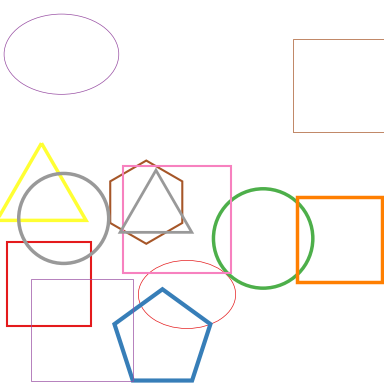[{"shape": "square", "thickness": 1.5, "radius": 0.54, "center": [0.128, 0.262]}, {"shape": "oval", "thickness": 0.5, "radius": 0.63, "center": [0.486, 0.235]}, {"shape": "pentagon", "thickness": 3, "radius": 0.66, "center": [0.422, 0.118]}, {"shape": "circle", "thickness": 2.5, "radius": 0.65, "center": [0.683, 0.381]}, {"shape": "oval", "thickness": 0.5, "radius": 0.74, "center": [0.16, 0.859]}, {"shape": "square", "thickness": 0.5, "radius": 0.66, "center": [0.213, 0.143]}, {"shape": "square", "thickness": 2.5, "radius": 0.55, "center": [0.883, 0.379]}, {"shape": "triangle", "thickness": 2.5, "radius": 0.67, "center": [0.108, 0.494]}, {"shape": "square", "thickness": 0.5, "radius": 0.6, "center": [0.881, 0.778]}, {"shape": "hexagon", "thickness": 1.5, "radius": 0.54, "center": [0.38, 0.475]}, {"shape": "square", "thickness": 1.5, "radius": 0.7, "center": [0.459, 0.431]}, {"shape": "triangle", "thickness": 2, "radius": 0.54, "center": [0.405, 0.45]}, {"shape": "circle", "thickness": 2.5, "radius": 0.58, "center": [0.165, 0.433]}]